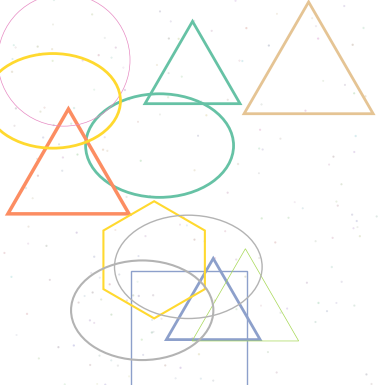[{"shape": "oval", "thickness": 2, "radius": 0.96, "center": [0.414, 0.622]}, {"shape": "triangle", "thickness": 2, "radius": 0.71, "center": [0.5, 0.802]}, {"shape": "triangle", "thickness": 2.5, "radius": 0.91, "center": [0.178, 0.535]}, {"shape": "square", "thickness": 1, "radius": 0.76, "center": [0.491, 0.145]}, {"shape": "triangle", "thickness": 2, "radius": 0.7, "center": [0.554, 0.188]}, {"shape": "circle", "thickness": 0.5, "radius": 0.86, "center": [0.166, 0.844]}, {"shape": "triangle", "thickness": 0.5, "radius": 0.8, "center": [0.637, 0.194]}, {"shape": "hexagon", "thickness": 1.5, "radius": 0.76, "center": [0.4, 0.325]}, {"shape": "oval", "thickness": 2, "radius": 0.88, "center": [0.137, 0.738]}, {"shape": "triangle", "thickness": 2, "radius": 0.97, "center": [0.802, 0.801]}, {"shape": "oval", "thickness": 1.5, "radius": 0.92, "center": [0.369, 0.194]}, {"shape": "oval", "thickness": 1, "radius": 0.96, "center": [0.489, 0.307]}]